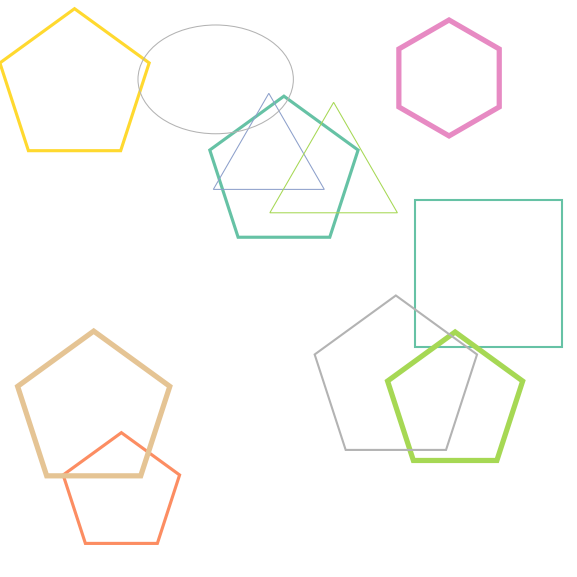[{"shape": "square", "thickness": 1, "radius": 0.64, "center": [0.846, 0.525]}, {"shape": "pentagon", "thickness": 1.5, "radius": 0.68, "center": [0.492, 0.698]}, {"shape": "pentagon", "thickness": 1.5, "radius": 0.53, "center": [0.21, 0.144]}, {"shape": "triangle", "thickness": 0.5, "radius": 0.55, "center": [0.465, 0.727]}, {"shape": "hexagon", "thickness": 2.5, "radius": 0.5, "center": [0.778, 0.864]}, {"shape": "triangle", "thickness": 0.5, "radius": 0.64, "center": [0.578, 0.694]}, {"shape": "pentagon", "thickness": 2.5, "radius": 0.61, "center": [0.788, 0.301]}, {"shape": "pentagon", "thickness": 1.5, "radius": 0.68, "center": [0.129, 0.848]}, {"shape": "pentagon", "thickness": 2.5, "radius": 0.69, "center": [0.162, 0.287]}, {"shape": "oval", "thickness": 0.5, "radius": 0.67, "center": [0.373, 0.862]}, {"shape": "pentagon", "thickness": 1, "radius": 0.74, "center": [0.685, 0.34]}]